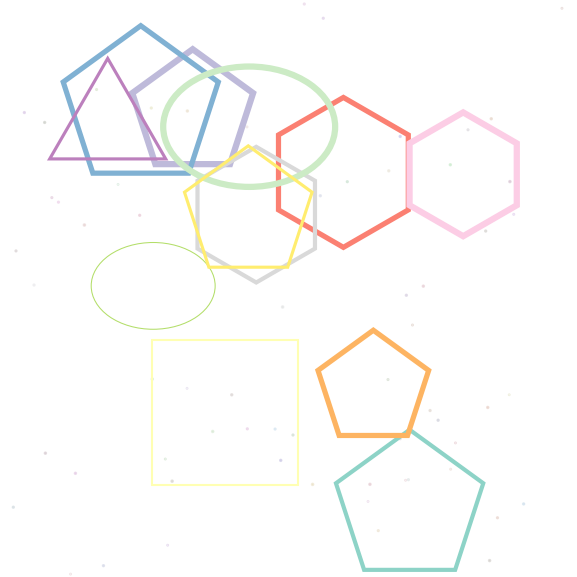[{"shape": "pentagon", "thickness": 2, "radius": 0.67, "center": [0.709, 0.121]}, {"shape": "square", "thickness": 1, "radius": 0.63, "center": [0.389, 0.285]}, {"shape": "pentagon", "thickness": 3, "radius": 0.55, "center": [0.334, 0.804]}, {"shape": "hexagon", "thickness": 2.5, "radius": 0.65, "center": [0.595, 0.701]}, {"shape": "pentagon", "thickness": 2.5, "radius": 0.71, "center": [0.244, 0.813]}, {"shape": "pentagon", "thickness": 2.5, "radius": 0.5, "center": [0.646, 0.327]}, {"shape": "oval", "thickness": 0.5, "radius": 0.54, "center": [0.265, 0.504]}, {"shape": "hexagon", "thickness": 3, "radius": 0.54, "center": [0.802, 0.697]}, {"shape": "hexagon", "thickness": 2, "radius": 0.59, "center": [0.444, 0.627]}, {"shape": "triangle", "thickness": 1.5, "radius": 0.58, "center": [0.186, 0.782]}, {"shape": "oval", "thickness": 3, "radius": 0.74, "center": [0.431, 0.78]}, {"shape": "pentagon", "thickness": 1.5, "radius": 0.58, "center": [0.43, 0.63]}]